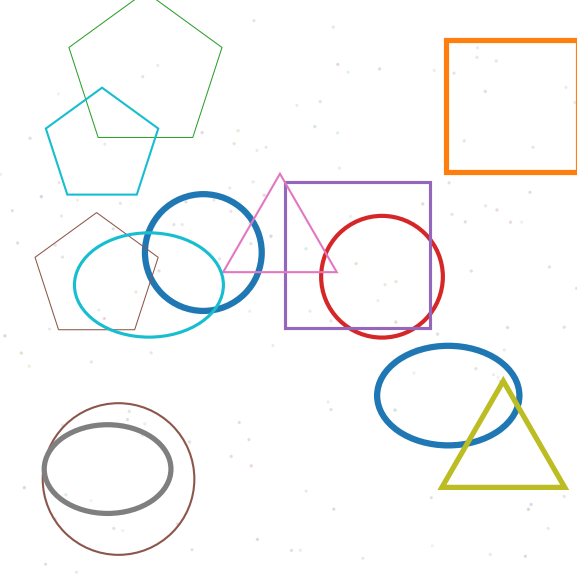[{"shape": "oval", "thickness": 3, "radius": 0.62, "center": [0.776, 0.314]}, {"shape": "circle", "thickness": 3, "radius": 0.51, "center": [0.352, 0.562]}, {"shape": "square", "thickness": 2.5, "radius": 0.57, "center": [0.887, 0.815]}, {"shape": "pentagon", "thickness": 0.5, "radius": 0.7, "center": [0.252, 0.874]}, {"shape": "circle", "thickness": 2, "radius": 0.53, "center": [0.661, 0.52]}, {"shape": "square", "thickness": 1.5, "radius": 0.63, "center": [0.619, 0.557]}, {"shape": "circle", "thickness": 1, "radius": 0.66, "center": [0.205, 0.17]}, {"shape": "pentagon", "thickness": 0.5, "radius": 0.56, "center": [0.167, 0.519]}, {"shape": "triangle", "thickness": 1, "radius": 0.57, "center": [0.485, 0.585]}, {"shape": "oval", "thickness": 2.5, "radius": 0.55, "center": [0.186, 0.187]}, {"shape": "triangle", "thickness": 2.5, "radius": 0.61, "center": [0.872, 0.217]}, {"shape": "oval", "thickness": 1.5, "radius": 0.64, "center": [0.258, 0.506]}, {"shape": "pentagon", "thickness": 1, "radius": 0.51, "center": [0.177, 0.745]}]